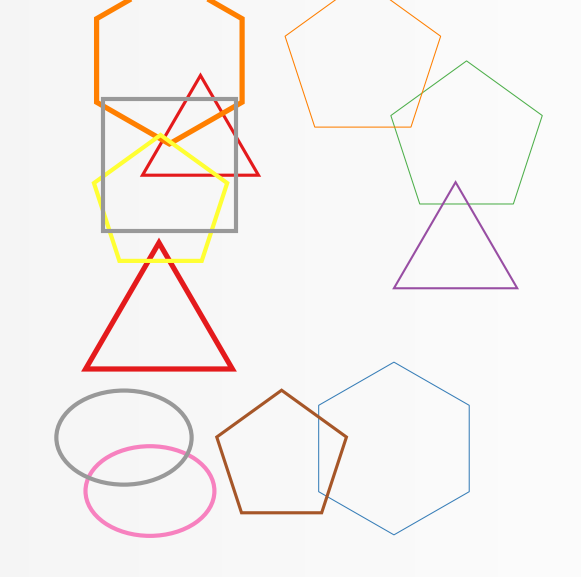[{"shape": "triangle", "thickness": 2.5, "radius": 0.73, "center": [0.274, 0.433]}, {"shape": "triangle", "thickness": 1.5, "radius": 0.58, "center": [0.345, 0.753]}, {"shape": "hexagon", "thickness": 0.5, "radius": 0.75, "center": [0.678, 0.223]}, {"shape": "pentagon", "thickness": 0.5, "radius": 0.68, "center": [0.803, 0.757]}, {"shape": "triangle", "thickness": 1, "radius": 0.61, "center": [0.784, 0.561]}, {"shape": "pentagon", "thickness": 0.5, "radius": 0.7, "center": [0.624, 0.893]}, {"shape": "hexagon", "thickness": 2.5, "radius": 0.72, "center": [0.291, 0.894]}, {"shape": "pentagon", "thickness": 2, "radius": 0.6, "center": [0.276, 0.645]}, {"shape": "pentagon", "thickness": 1.5, "radius": 0.59, "center": [0.484, 0.206]}, {"shape": "oval", "thickness": 2, "radius": 0.55, "center": [0.258, 0.149]}, {"shape": "oval", "thickness": 2, "radius": 0.58, "center": [0.213, 0.241]}, {"shape": "square", "thickness": 2, "radius": 0.57, "center": [0.291, 0.713]}]